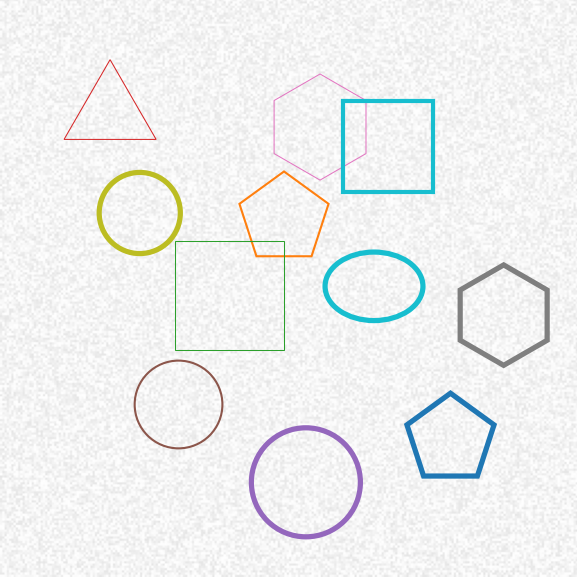[{"shape": "pentagon", "thickness": 2.5, "radius": 0.4, "center": [0.78, 0.239]}, {"shape": "pentagon", "thickness": 1, "radius": 0.41, "center": [0.492, 0.621]}, {"shape": "square", "thickness": 0.5, "radius": 0.47, "center": [0.397, 0.488]}, {"shape": "triangle", "thickness": 0.5, "radius": 0.46, "center": [0.191, 0.804]}, {"shape": "circle", "thickness": 2.5, "radius": 0.47, "center": [0.53, 0.164]}, {"shape": "circle", "thickness": 1, "radius": 0.38, "center": [0.309, 0.299]}, {"shape": "hexagon", "thickness": 0.5, "radius": 0.46, "center": [0.554, 0.779]}, {"shape": "hexagon", "thickness": 2.5, "radius": 0.43, "center": [0.872, 0.453]}, {"shape": "circle", "thickness": 2.5, "radius": 0.35, "center": [0.242, 0.63]}, {"shape": "oval", "thickness": 2.5, "radius": 0.42, "center": [0.648, 0.503]}, {"shape": "square", "thickness": 2, "radius": 0.39, "center": [0.672, 0.746]}]